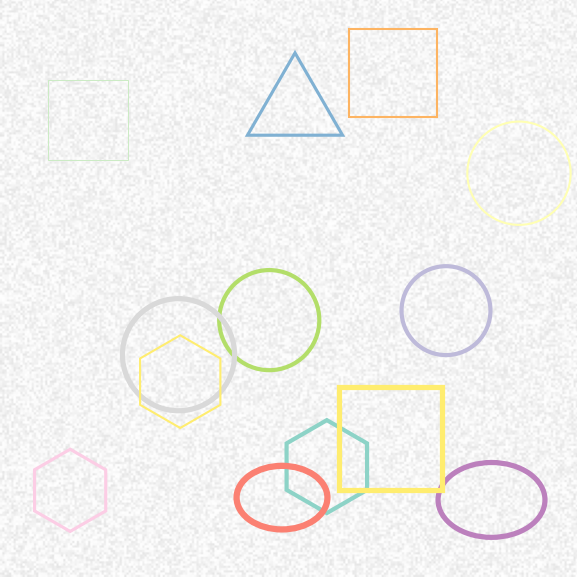[{"shape": "hexagon", "thickness": 2, "radius": 0.4, "center": [0.566, 0.191]}, {"shape": "circle", "thickness": 1, "radius": 0.45, "center": [0.899, 0.699]}, {"shape": "circle", "thickness": 2, "radius": 0.38, "center": [0.772, 0.461]}, {"shape": "oval", "thickness": 3, "radius": 0.39, "center": [0.488, 0.137]}, {"shape": "triangle", "thickness": 1.5, "radius": 0.48, "center": [0.511, 0.813]}, {"shape": "square", "thickness": 1, "radius": 0.38, "center": [0.681, 0.873]}, {"shape": "circle", "thickness": 2, "radius": 0.43, "center": [0.466, 0.445]}, {"shape": "hexagon", "thickness": 1.5, "radius": 0.36, "center": [0.121, 0.15]}, {"shape": "circle", "thickness": 2.5, "radius": 0.49, "center": [0.309, 0.385]}, {"shape": "oval", "thickness": 2.5, "radius": 0.46, "center": [0.851, 0.133]}, {"shape": "square", "thickness": 0.5, "radius": 0.35, "center": [0.153, 0.792]}, {"shape": "square", "thickness": 2.5, "radius": 0.45, "center": [0.676, 0.239]}, {"shape": "hexagon", "thickness": 1, "radius": 0.4, "center": [0.312, 0.338]}]